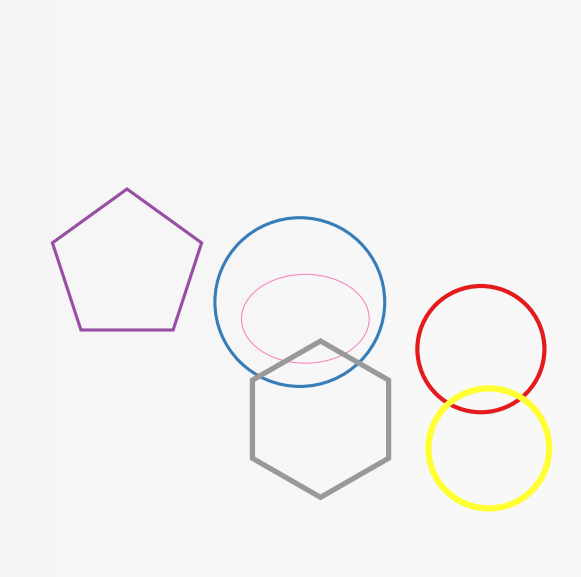[{"shape": "circle", "thickness": 2, "radius": 0.55, "center": [0.827, 0.395]}, {"shape": "circle", "thickness": 1.5, "radius": 0.73, "center": [0.516, 0.476]}, {"shape": "pentagon", "thickness": 1.5, "radius": 0.67, "center": [0.219, 0.537]}, {"shape": "circle", "thickness": 3, "radius": 0.52, "center": [0.841, 0.223]}, {"shape": "oval", "thickness": 0.5, "radius": 0.55, "center": [0.525, 0.447]}, {"shape": "hexagon", "thickness": 2.5, "radius": 0.68, "center": [0.551, 0.273]}]